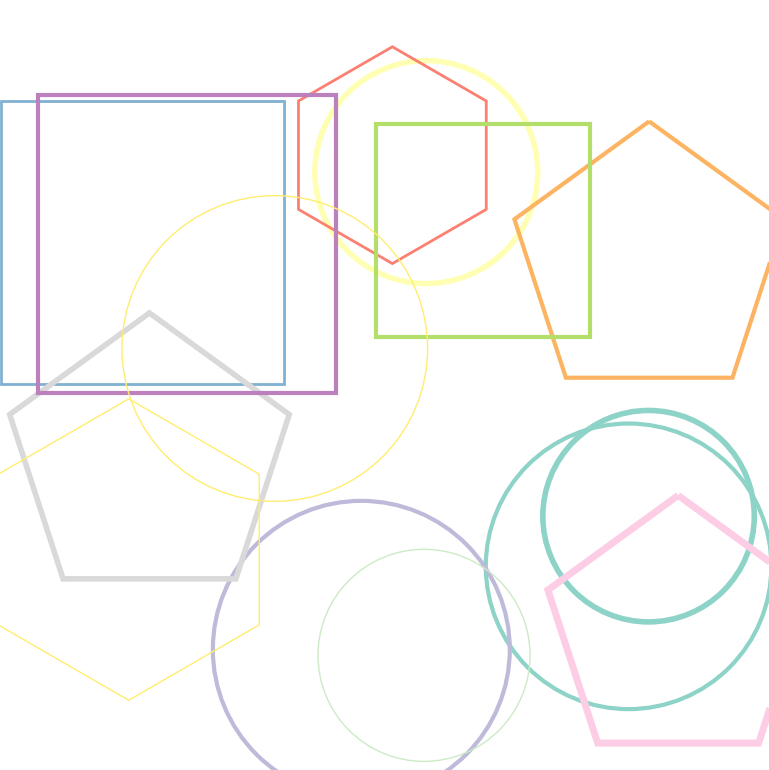[{"shape": "circle", "thickness": 1.5, "radius": 0.93, "center": [0.816, 0.265]}, {"shape": "circle", "thickness": 2, "radius": 0.69, "center": [0.842, 0.33]}, {"shape": "circle", "thickness": 2, "radius": 0.72, "center": [0.554, 0.777]}, {"shape": "circle", "thickness": 1.5, "radius": 0.96, "center": [0.469, 0.157]}, {"shape": "hexagon", "thickness": 1, "radius": 0.7, "center": [0.51, 0.798]}, {"shape": "square", "thickness": 1, "radius": 0.92, "center": [0.185, 0.685]}, {"shape": "pentagon", "thickness": 1.5, "radius": 0.92, "center": [0.843, 0.658]}, {"shape": "square", "thickness": 1.5, "radius": 0.69, "center": [0.627, 0.701]}, {"shape": "pentagon", "thickness": 2.5, "radius": 0.89, "center": [0.881, 0.179]}, {"shape": "pentagon", "thickness": 2, "radius": 0.95, "center": [0.194, 0.403]}, {"shape": "square", "thickness": 1.5, "radius": 0.97, "center": [0.243, 0.683]}, {"shape": "circle", "thickness": 0.5, "radius": 0.69, "center": [0.551, 0.149]}, {"shape": "hexagon", "thickness": 0.5, "radius": 0.98, "center": [0.167, 0.286]}, {"shape": "circle", "thickness": 0.5, "radius": 0.99, "center": [0.357, 0.547]}]